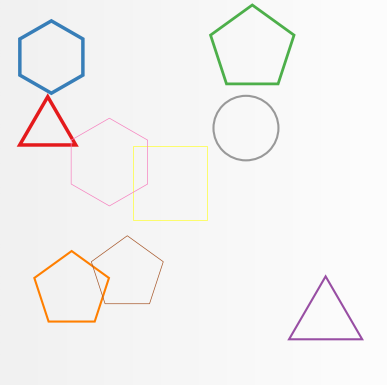[{"shape": "triangle", "thickness": 2.5, "radius": 0.42, "center": [0.123, 0.665]}, {"shape": "hexagon", "thickness": 2.5, "radius": 0.47, "center": [0.133, 0.852]}, {"shape": "pentagon", "thickness": 2, "radius": 0.57, "center": [0.651, 0.874]}, {"shape": "triangle", "thickness": 1.5, "radius": 0.54, "center": [0.84, 0.173]}, {"shape": "pentagon", "thickness": 1.5, "radius": 0.51, "center": [0.185, 0.247]}, {"shape": "square", "thickness": 0.5, "radius": 0.48, "center": [0.44, 0.525]}, {"shape": "pentagon", "thickness": 0.5, "radius": 0.49, "center": [0.329, 0.29]}, {"shape": "hexagon", "thickness": 0.5, "radius": 0.57, "center": [0.282, 0.579]}, {"shape": "circle", "thickness": 1.5, "radius": 0.42, "center": [0.635, 0.667]}]